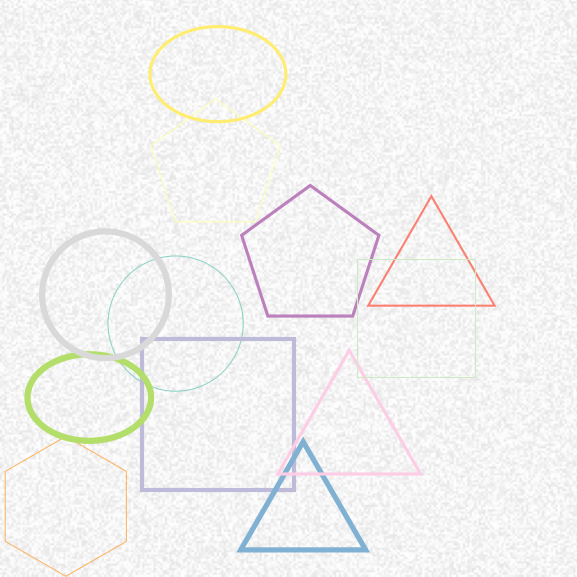[{"shape": "circle", "thickness": 0.5, "radius": 0.59, "center": [0.304, 0.439]}, {"shape": "pentagon", "thickness": 0.5, "radius": 0.59, "center": [0.373, 0.71]}, {"shape": "square", "thickness": 2, "radius": 0.65, "center": [0.377, 0.281]}, {"shape": "triangle", "thickness": 1, "radius": 0.63, "center": [0.747, 0.533]}, {"shape": "triangle", "thickness": 2.5, "radius": 0.62, "center": [0.525, 0.109]}, {"shape": "hexagon", "thickness": 0.5, "radius": 0.61, "center": [0.114, 0.122]}, {"shape": "oval", "thickness": 3, "radius": 0.54, "center": [0.155, 0.311]}, {"shape": "triangle", "thickness": 1.5, "radius": 0.71, "center": [0.605, 0.25]}, {"shape": "circle", "thickness": 3, "radius": 0.55, "center": [0.183, 0.489]}, {"shape": "pentagon", "thickness": 1.5, "radius": 0.63, "center": [0.537, 0.553]}, {"shape": "square", "thickness": 0.5, "radius": 0.51, "center": [0.72, 0.449]}, {"shape": "oval", "thickness": 1.5, "radius": 0.59, "center": [0.377, 0.871]}]